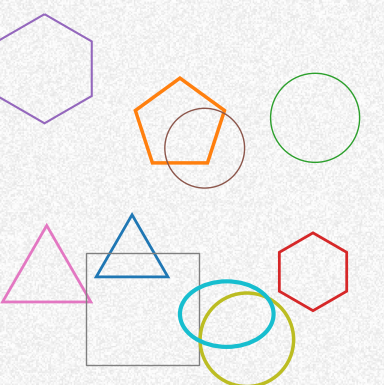[{"shape": "triangle", "thickness": 2, "radius": 0.54, "center": [0.343, 0.335]}, {"shape": "pentagon", "thickness": 2.5, "radius": 0.61, "center": [0.467, 0.675]}, {"shape": "circle", "thickness": 1, "radius": 0.58, "center": [0.818, 0.694]}, {"shape": "hexagon", "thickness": 2, "radius": 0.51, "center": [0.813, 0.294]}, {"shape": "hexagon", "thickness": 1.5, "radius": 0.71, "center": [0.116, 0.822]}, {"shape": "circle", "thickness": 1, "radius": 0.52, "center": [0.532, 0.615]}, {"shape": "triangle", "thickness": 2, "radius": 0.66, "center": [0.121, 0.282]}, {"shape": "square", "thickness": 1, "radius": 0.73, "center": [0.37, 0.198]}, {"shape": "circle", "thickness": 2.5, "radius": 0.61, "center": [0.641, 0.118]}, {"shape": "oval", "thickness": 3, "radius": 0.61, "center": [0.589, 0.184]}]